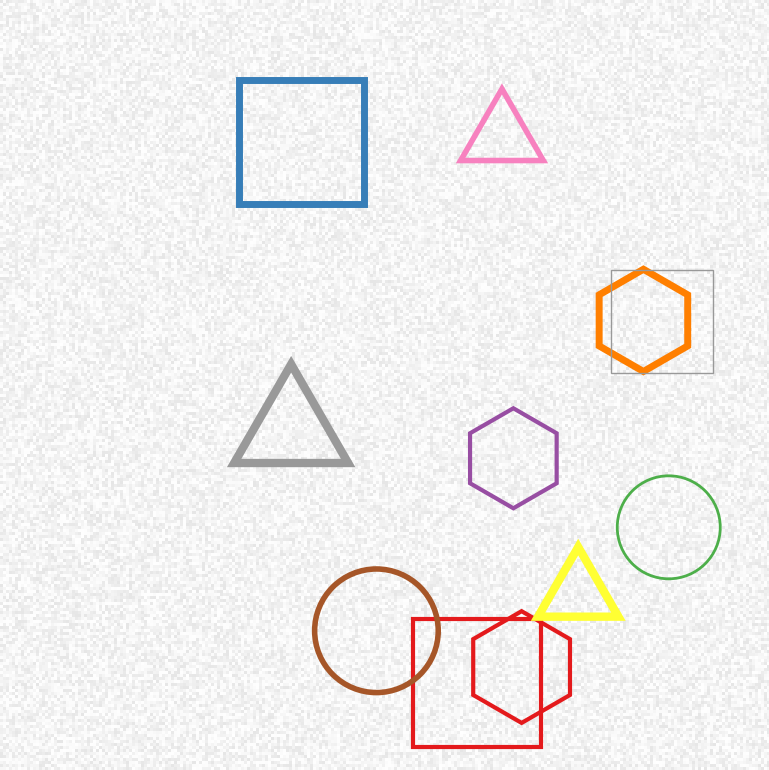[{"shape": "square", "thickness": 1.5, "radius": 0.42, "center": [0.62, 0.113]}, {"shape": "hexagon", "thickness": 1.5, "radius": 0.36, "center": [0.677, 0.134]}, {"shape": "square", "thickness": 2.5, "radius": 0.4, "center": [0.391, 0.816]}, {"shape": "circle", "thickness": 1, "radius": 0.33, "center": [0.868, 0.315]}, {"shape": "hexagon", "thickness": 1.5, "radius": 0.32, "center": [0.667, 0.405]}, {"shape": "hexagon", "thickness": 2.5, "radius": 0.33, "center": [0.836, 0.584]}, {"shape": "triangle", "thickness": 3, "radius": 0.3, "center": [0.751, 0.229]}, {"shape": "circle", "thickness": 2, "radius": 0.4, "center": [0.489, 0.181]}, {"shape": "triangle", "thickness": 2, "radius": 0.31, "center": [0.652, 0.823]}, {"shape": "triangle", "thickness": 3, "radius": 0.43, "center": [0.378, 0.441]}, {"shape": "square", "thickness": 0.5, "radius": 0.33, "center": [0.86, 0.582]}]